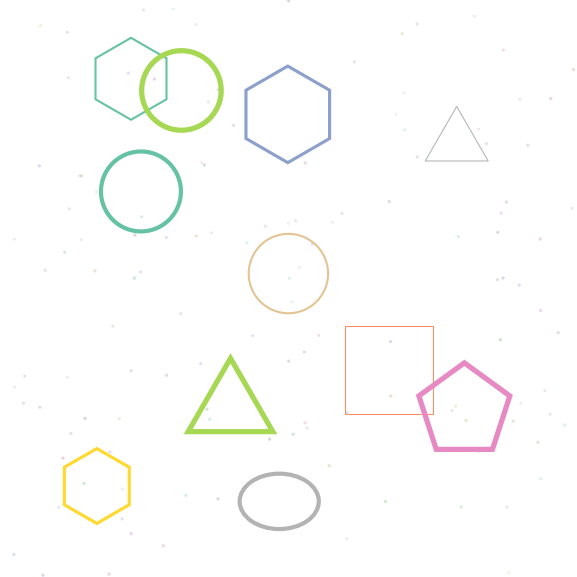[{"shape": "circle", "thickness": 2, "radius": 0.35, "center": [0.244, 0.668]}, {"shape": "hexagon", "thickness": 1, "radius": 0.35, "center": [0.227, 0.863]}, {"shape": "square", "thickness": 0.5, "radius": 0.38, "center": [0.673, 0.358]}, {"shape": "hexagon", "thickness": 1.5, "radius": 0.42, "center": [0.498, 0.801]}, {"shape": "pentagon", "thickness": 2.5, "radius": 0.41, "center": [0.804, 0.288]}, {"shape": "triangle", "thickness": 2.5, "radius": 0.42, "center": [0.399, 0.294]}, {"shape": "circle", "thickness": 2.5, "radius": 0.34, "center": [0.314, 0.843]}, {"shape": "hexagon", "thickness": 1.5, "radius": 0.32, "center": [0.168, 0.158]}, {"shape": "circle", "thickness": 1, "radius": 0.34, "center": [0.499, 0.525]}, {"shape": "oval", "thickness": 2, "radius": 0.34, "center": [0.484, 0.131]}, {"shape": "triangle", "thickness": 0.5, "radius": 0.31, "center": [0.791, 0.752]}]